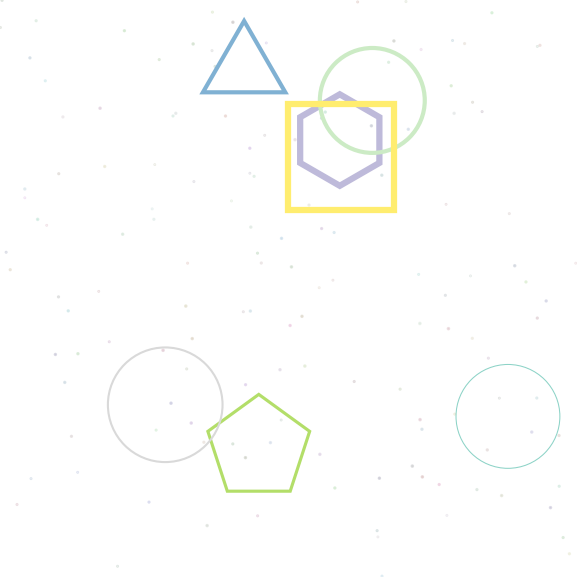[{"shape": "circle", "thickness": 0.5, "radius": 0.45, "center": [0.88, 0.278]}, {"shape": "hexagon", "thickness": 3, "radius": 0.4, "center": [0.588, 0.757]}, {"shape": "triangle", "thickness": 2, "radius": 0.41, "center": [0.423, 0.88]}, {"shape": "pentagon", "thickness": 1.5, "radius": 0.46, "center": [0.448, 0.224]}, {"shape": "circle", "thickness": 1, "radius": 0.5, "center": [0.286, 0.298]}, {"shape": "circle", "thickness": 2, "radius": 0.45, "center": [0.645, 0.825]}, {"shape": "square", "thickness": 3, "radius": 0.46, "center": [0.591, 0.727]}]